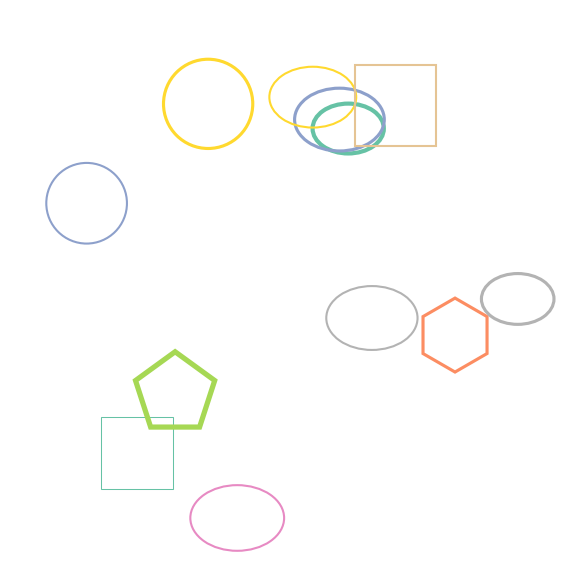[{"shape": "oval", "thickness": 2, "radius": 0.31, "center": [0.603, 0.777]}, {"shape": "square", "thickness": 0.5, "radius": 0.31, "center": [0.237, 0.214]}, {"shape": "hexagon", "thickness": 1.5, "radius": 0.32, "center": [0.788, 0.419]}, {"shape": "oval", "thickness": 1.5, "radius": 0.39, "center": [0.588, 0.792]}, {"shape": "circle", "thickness": 1, "radius": 0.35, "center": [0.15, 0.647]}, {"shape": "oval", "thickness": 1, "radius": 0.41, "center": [0.411, 0.102]}, {"shape": "pentagon", "thickness": 2.5, "radius": 0.36, "center": [0.303, 0.318]}, {"shape": "circle", "thickness": 1.5, "radius": 0.39, "center": [0.36, 0.819]}, {"shape": "oval", "thickness": 1, "radius": 0.38, "center": [0.542, 0.831]}, {"shape": "square", "thickness": 1, "radius": 0.35, "center": [0.685, 0.816]}, {"shape": "oval", "thickness": 1, "radius": 0.4, "center": [0.644, 0.448]}, {"shape": "oval", "thickness": 1.5, "radius": 0.31, "center": [0.896, 0.481]}]